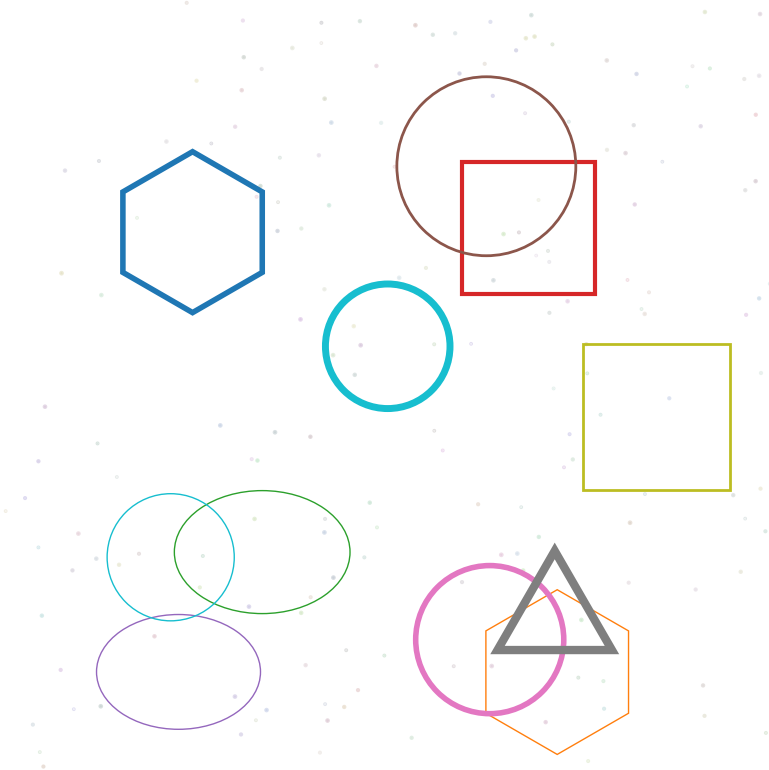[{"shape": "hexagon", "thickness": 2, "radius": 0.52, "center": [0.25, 0.699]}, {"shape": "hexagon", "thickness": 0.5, "radius": 0.53, "center": [0.724, 0.127]}, {"shape": "oval", "thickness": 0.5, "radius": 0.57, "center": [0.341, 0.283]}, {"shape": "square", "thickness": 1.5, "radius": 0.43, "center": [0.686, 0.704]}, {"shape": "oval", "thickness": 0.5, "radius": 0.53, "center": [0.232, 0.127]}, {"shape": "circle", "thickness": 1, "radius": 0.58, "center": [0.632, 0.784]}, {"shape": "circle", "thickness": 2, "radius": 0.48, "center": [0.636, 0.169]}, {"shape": "triangle", "thickness": 3, "radius": 0.43, "center": [0.72, 0.199]}, {"shape": "square", "thickness": 1, "radius": 0.48, "center": [0.852, 0.458]}, {"shape": "circle", "thickness": 0.5, "radius": 0.41, "center": [0.222, 0.276]}, {"shape": "circle", "thickness": 2.5, "radius": 0.4, "center": [0.504, 0.55]}]